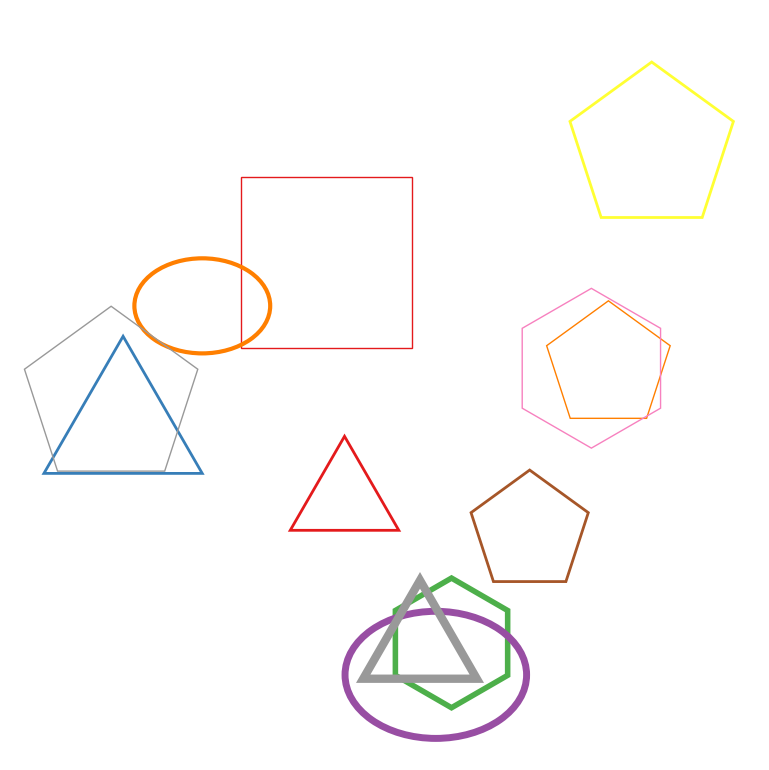[{"shape": "square", "thickness": 0.5, "radius": 0.56, "center": [0.424, 0.659]}, {"shape": "triangle", "thickness": 1, "radius": 0.41, "center": [0.447, 0.352]}, {"shape": "triangle", "thickness": 1, "radius": 0.59, "center": [0.16, 0.445]}, {"shape": "hexagon", "thickness": 2, "radius": 0.42, "center": [0.586, 0.165]}, {"shape": "oval", "thickness": 2.5, "radius": 0.59, "center": [0.566, 0.124]}, {"shape": "pentagon", "thickness": 0.5, "radius": 0.42, "center": [0.79, 0.525]}, {"shape": "oval", "thickness": 1.5, "radius": 0.44, "center": [0.263, 0.603]}, {"shape": "pentagon", "thickness": 1, "radius": 0.56, "center": [0.846, 0.808]}, {"shape": "pentagon", "thickness": 1, "radius": 0.4, "center": [0.688, 0.309]}, {"shape": "hexagon", "thickness": 0.5, "radius": 0.52, "center": [0.768, 0.522]}, {"shape": "triangle", "thickness": 3, "radius": 0.43, "center": [0.545, 0.161]}, {"shape": "pentagon", "thickness": 0.5, "radius": 0.59, "center": [0.144, 0.484]}]